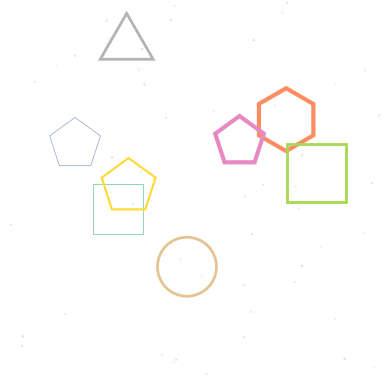[{"shape": "square", "thickness": 0.5, "radius": 0.32, "center": [0.306, 0.457]}, {"shape": "hexagon", "thickness": 3, "radius": 0.41, "center": [0.743, 0.689]}, {"shape": "pentagon", "thickness": 0.5, "radius": 0.35, "center": [0.195, 0.626]}, {"shape": "pentagon", "thickness": 3, "radius": 0.33, "center": [0.622, 0.632]}, {"shape": "square", "thickness": 2, "radius": 0.38, "center": [0.822, 0.551]}, {"shape": "pentagon", "thickness": 1.5, "radius": 0.37, "center": [0.334, 0.516]}, {"shape": "circle", "thickness": 2, "radius": 0.38, "center": [0.486, 0.307]}, {"shape": "triangle", "thickness": 2, "radius": 0.4, "center": [0.329, 0.886]}]